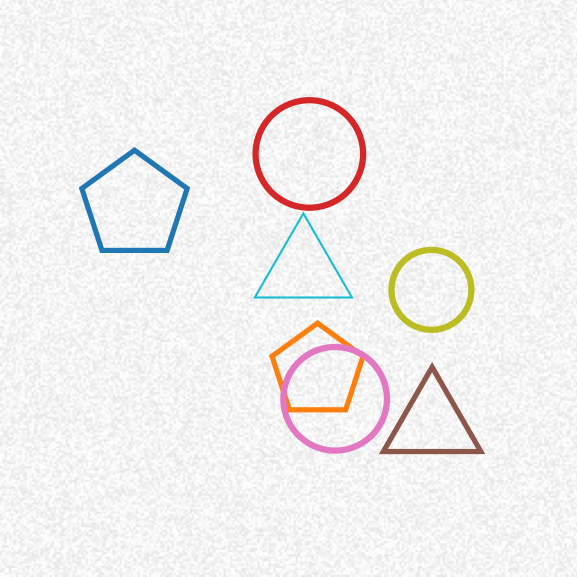[{"shape": "pentagon", "thickness": 2.5, "radius": 0.48, "center": [0.233, 0.643]}, {"shape": "pentagon", "thickness": 2.5, "radius": 0.41, "center": [0.55, 0.357]}, {"shape": "circle", "thickness": 3, "radius": 0.47, "center": [0.536, 0.733]}, {"shape": "triangle", "thickness": 2.5, "radius": 0.49, "center": [0.748, 0.266]}, {"shape": "circle", "thickness": 3, "radius": 0.45, "center": [0.58, 0.309]}, {"shape": "circle", "thickness": 3, "radius": 0.35, "center": [0.747, 0.497]}, {"shape": "triangle", "thickness": 1, "radius": 0.49, "center": [0.525, 0.533]}]